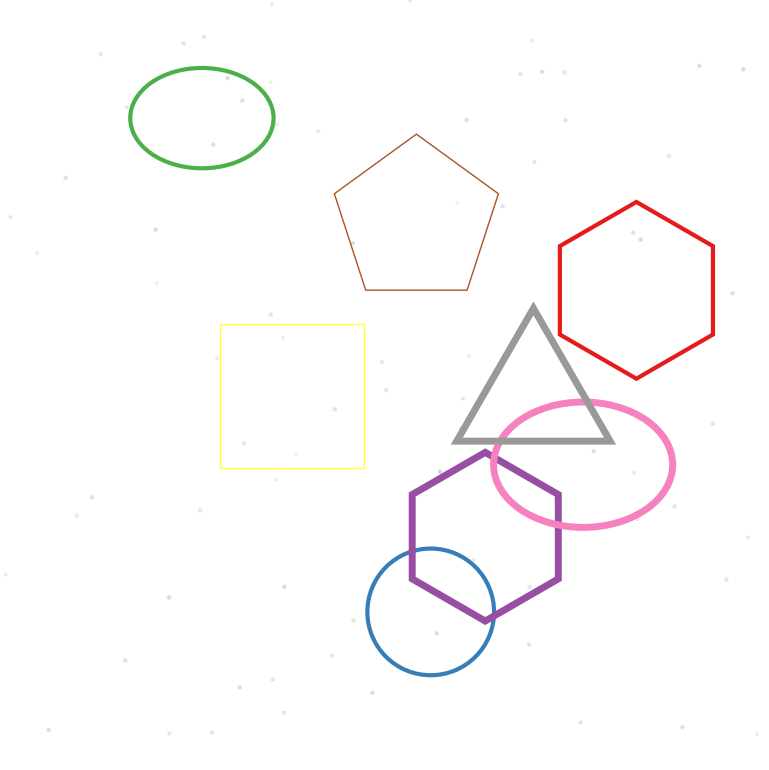[{"shape": "hexagon", "thickness": 1.5, "radius": 0.57, "center": [0.827, 0.623]}, {"shape": "circle", "thickness": 1.5, "radius": 0.41, "center": [0.559, 0.205]}, {"shape": "oval", "thickness": 1.5, "radius": 0.47, "center": [0.262, 0.847]}, {"shape": "hexagon", "thickness": 2.5, "radius": 0.55, "center": [0.63, 0.303]}, {"shape": "square", "thickness": 0.5, "radius": 0.47, "center": [0.379, 0.486]}, {"shape": "pentagon", "thickness": 0.5, "radius": 0.56, "center": [0.541, 0.714]}, {"shape": "oval", "thickness": 2.5, "radius": 0.58, "center": [0.757, 0.396]}, {"shape": "triangle", "thickness": 2.5, "radius": 0.58, "center": [0.693, 0.485]}]